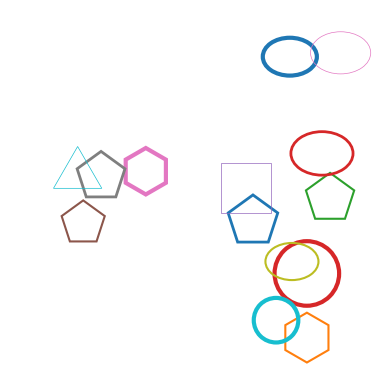[{"shape": "pentagon", "thickness": 2, "radius": 0.34, "center": [0.657, 0.426]}, {"shape": "oval", "thickness": 3, "radius": 0.35, "center": [0.753, 0.853]}, {"shape": "hexagon", "thickness": 1.5, "radius": 0.32, "center": [0.797, 0.123]}, {"shape": "pentagon", "thickness": 1.5, "radius": 0.33, "center": [0.857, 0.485]}, {"shape": "circle", "thickness": 3, "radius": 0.42, "center": [0.797, 0.29]}, {"shape": "oval", "thickness": 2, "radius": 0.4, "center": [0.836, 0.602]}, {"shape": "square", "thickness": 0.5, "radius": 0.32, "center": [0.639, 0.512]}, {"shape": "pentagon", "thickness": 1.5, "radius": 0.29, "center": [0.216, 0.421]}, {"shape": "oval", "thickness": 0.5, "radius": 0.39, "center": [0.885, 0.863]}, {"shape": "hexagon", "thickness": 3, "radius": 0.3, "center": [0.379, 0.555]}, {"shape": "pentagon", "thickness": 2, "radius": 0.33, "center": [0.262, 0.541]}, {"shape": "oval", "thickness": 1.5, "radius": 0.34, "center": [0.758, 0.321]}, {"shape": "triangle", "thickness": 0.5, "radius": 0.36, "center": [0.202, 0.547]}, {"shape": "circle", "thickness": 3, "radius": 0.29, "center": [0.717, 0.168]}]